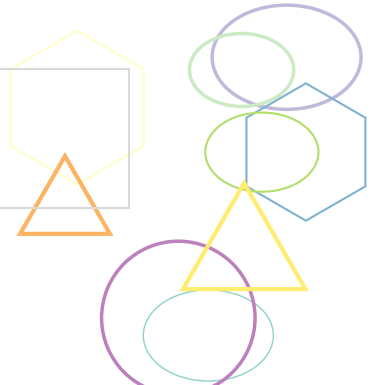[{"shape": "oval", "thickness": 1, "radius": 0.84, "center": [0.541, 0.129]}, {"shape": "hexagon", "thickness": 1, "radius": 1.0, "center": [0.201, 0.721]}, {"shape": "oval", "thickness": 2.5, "radius": 0.97, "center": [0.744, 0.851]}, {"shape": "hexagon", "thickness": 1.5, "radius": 0.89, "center": [0.795, 0.605]}, {"shape": "triangle", "thickness": 3, "radius": 0.67, "center": [0.169, 0.46]}, {"shape": "oval", "thickness": 1.5, "radius": 0.73, "center": [0.68, 0.605]}, {"shape": "square", "thickness": 1.5, "radius": 0.91, "center": [0.153, 0.64]}, {"shape": "circle", "thickness": 2.5, "radius": 1.0, "center": [0.463, 0.174]}, {"shape": "oval", "thickness": 2.5, "radius": 0.68, "center": [0.628, 0.818]}, {"shape": "triangle", "thickness": 3, "radius": 0.92, "center": [0.634, 0.341]}]